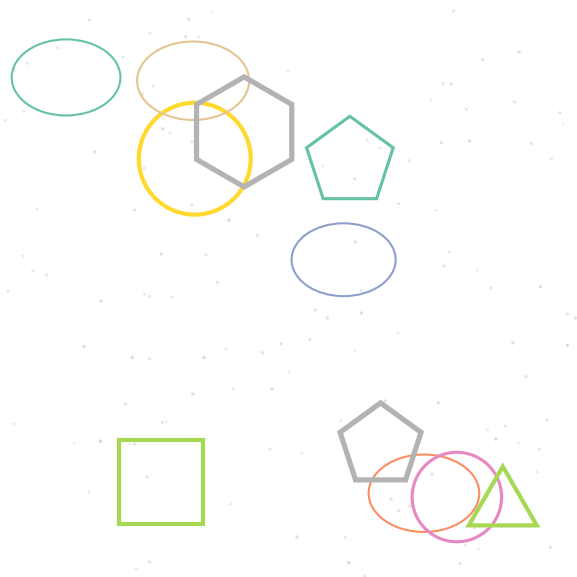[{"shape": "pentagon", "thickness": 1.5, "radius": 0.39, "center": [0.606, 0.719]}, {"shape": "oval", "thickness": 1, "radius": 0.47, "center": [0.114, 0.865]}, {"shape": "oval", "thickness": 1, "radius": 0.48, "center": [0.734, 0.145]}, {"shape": "oval", "thickness": 1, "radius": 0.45, "center": [0.595, 0.549]}, {"shape": "circle", "thickness": 1.5, "radius": 0.39, "center": [0.791, 0.138]}, {"shape": "square", "thickness": 2, "radius": 0.36, "center": [0.279, 0.165]}, {"shape": "triangle", "thickness": 2, "radius": 0.34, "center": [0.871, 0.123]}, {"shape": "circle", "thickness": 2, "radius": 0.48, "center": [0.337, 0.724]}, {"shape": "oval", "thickness": 1, "radius": 0.49, "center": [0.334, 0.859]}, {"shape": "pentagon", "thickness": 2.5, "radius": 0.37, "center": [0.659, 0.228]}, {"shape": "hexagon", "thickness": 2.5, "radius": 0.48, "center": [0.423, 0.771]}]